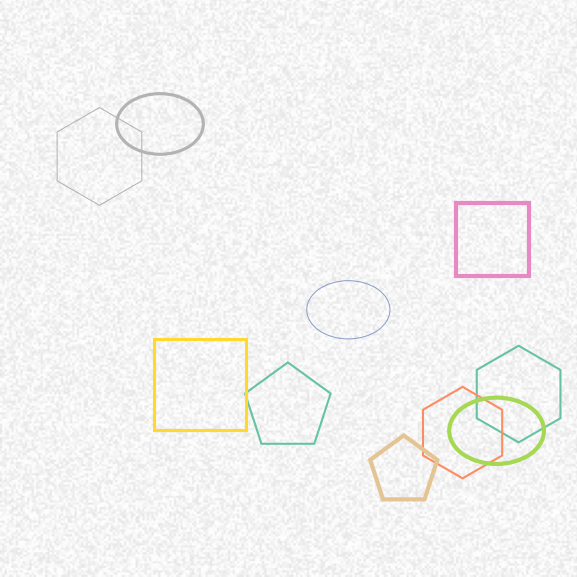[{"shape": "pentagon", "thickness": 1, "radius": 0.39, "center": [0.498, 0.294]}, {"shape": "hexagon", "thickness": 1, "radius": 0.42, "center": [0.898, 0.317]}, {"shape": "hexagon", "thickness": 1, "radius": 0.4, "center": [0.801, 0.25]}, {"shape": "oval", "thickness": 0.5, "radius": 0.36, "center": [0.603, 0.463]}, {"shape": "square", "thickness": 2, "radius": 0.32, "center": [0.852, 0.585]}, {"shape": "oval", "thickness": 2, "radius": 0.41, "center": [0.86, 0.253]}, {"shape": "square", "thickness": 1.5, "radius": 0.4, "center": [0.347, 0.333]}, {"shape": "pentagon", "thickness": 2, "radius": 0.31, "center": [0.699, 0.184]}, {"shape": "hexagon", "thickness": 0.5, "radius": 0.42, "center": [0.172, 0.728]}, {"shape": "oval", "thickness": 1.5, "radius": 0.38, "center": [0.277, 0.784]}]